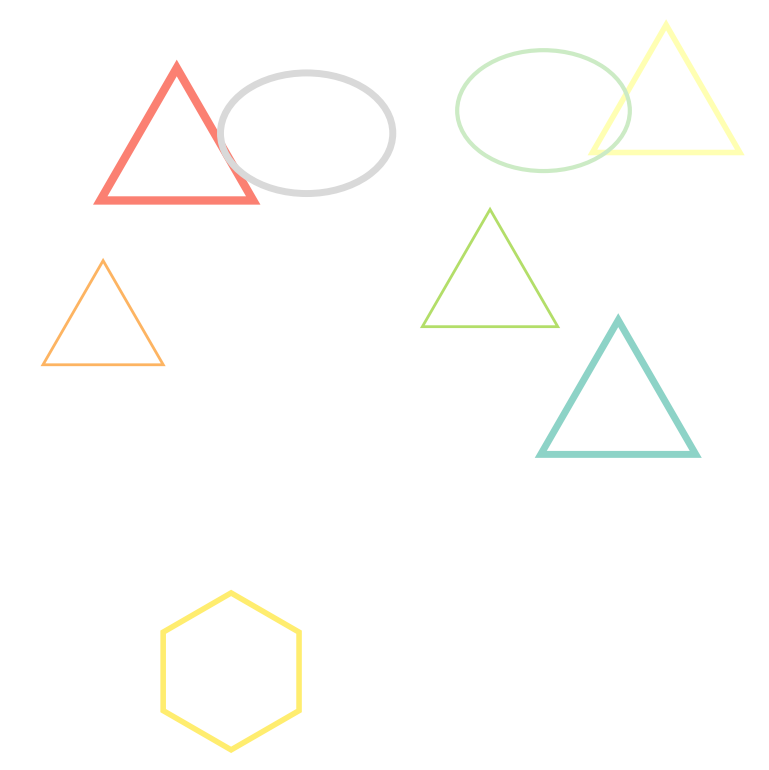[{"shape": "triangle", "thickness": 2.5, "radius": 0.58, "center": [0.803, 0.468]}, {"shape": "triangle", "thickness": 2, "radius": 0.55, "center": [0.865, 0.857]}, {"shape": "triangle", "thickness": 3, "radius": 0.57, "center": [0.23, 0.797]}, {"shape": "triangle", "thickness": 1, "radius": 0.45, "center": [0.134, 0.571]}, {"shape": "triangle", "thickness": 1, "radius": 0.51, "center": [0.636, 0.627]}, {"shape": "oval", "thickness": 2.5, "radius": 0.56, "center": [0.398, 0.827]}, {"shape": "oval", "thickness": 1.5, "radius": 0.56, "center": [0.706, 0.856]}, {"shape": "hexagon", "thickness": 2, "radius": 0.51, "center": [0.3, 0.128]}]